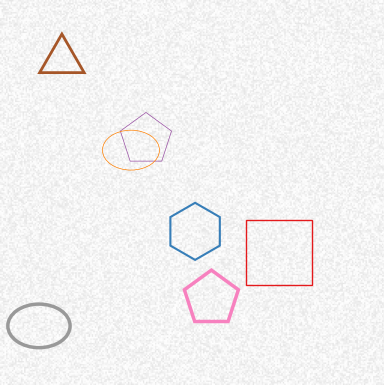[{"shape": "square", "thickness": 1, "radius": 0.42, "center": [0.725, 0.344]}, {"shape": "hexagon", "thickness": 1.5, "radius": 0.37, "center": [0.507, 0.399]}, {"shape": "pentagon", "thickness": 0.5, "radius": 0.35, "center": [0.379, 0.638]}, {"shape": "oval", "thickness": 0.5, "radius": 0.37, "center": [0.34, 0.61]}, {"shape": "triangle", "thickness": 2, "radius": 0.33, "center": [0.161, 0.845]}, {"shape": "pentagon", "thickness": 2.5, "radius": 0.37, "center": [0.549, 0.225]}, {"shape": "oval", "thickness": 2.5, "radius": 0.4, "center": [0.101, 0.154]}]